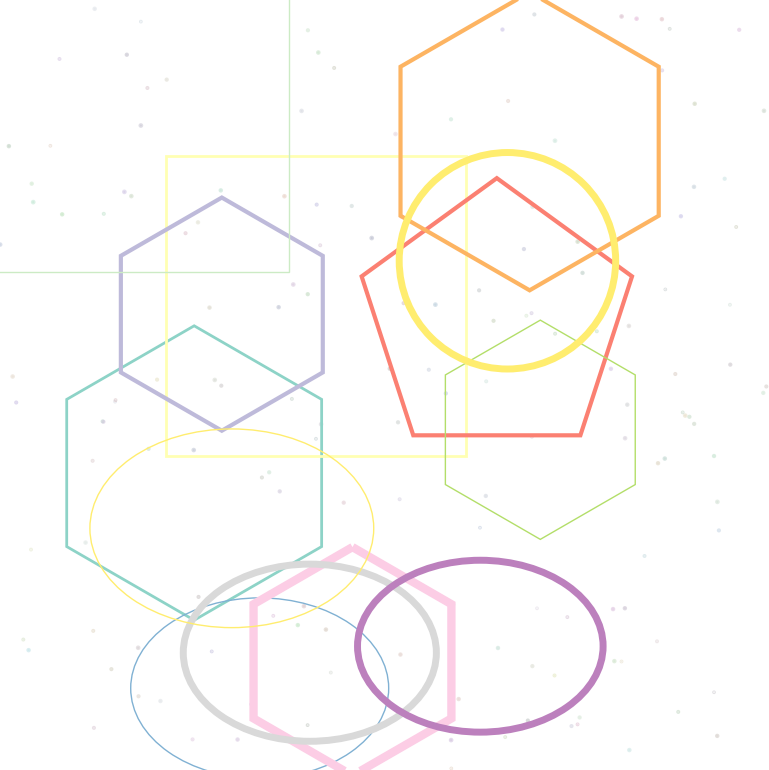[{"shape": "hexagon", "thickness": 1, "radius": 0.96, "center": [0.252, 0.386]}, {"shape": "square", "thickness": 1, "radius": 0.97, "center": [0.41, 0.603]}, {"shape": "hexagon", "thickness": 1.5, "radius": 0.76, "center": [0.288, 0.592]}, {"shape": "pentagon", "thickness": 1.5, "radius": 0.92, "center": [0.645, 0.584]}, {"shape": "oval", "thickness": 0.5, "radius": 0.84, "center": [0.337, 0.106]}, {"shape": "hexagon", "thickness": 1.5, "radius": 0.97, "center": [0.688, 0.817]}, {"shape": "hexagon", "thickness": 0.5, "radius": 0.71, "center": [0.702, 0.442]}, {"shape": "hexagon", "thickness": 3, "radius": 0.74, "center": [0.458, 0.141]}, {"shape": "oval", "thickness": 2.5, "radius": 0.82, "center": [0.402, 0.152]}, {"shape": "oval", "thickness": 2.5, "radius": 0.8, "center": [0.624, 0.161]}, {"shape": "square", "thickness": 0.5, "radius": 0.99, "center": [0.177, 0.845]}, {"shape": "circle", "thickness": 2.5, "radius": 0.7, "center": [0.659, 0.661]}, {"shape": "oval", "thickness": 0.5, "radius": 0.92, "center": [0.301, 0.314]}]